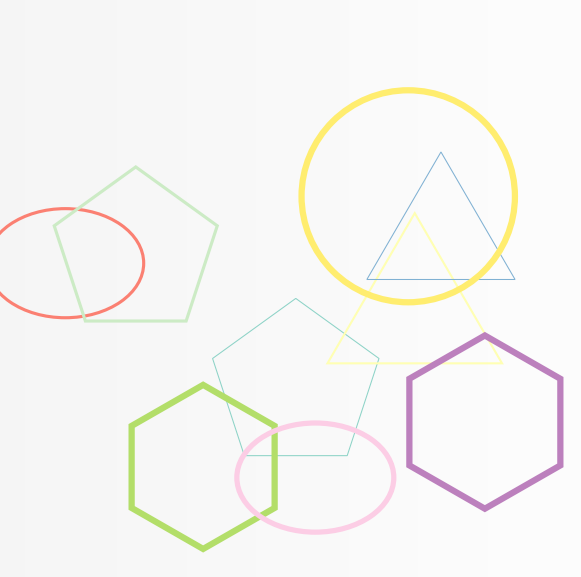[{"shape": "pentagon", "thickness": 0.5, "radius": 0.75, "center": [0.509, 0.332]}, {"shape": "triangle", "thickness": 1, "radius": 0.87, "center": [0.714, 0.457]}, {"shape": "oval", "thickness": 1.5, "radius": 0.67, "center": [0.112, 0.543]}, {"shape": "triangle", "thickness": 0.5, "radius": 0.74, "center": [0.759, 0.589]}, {"shape": "hexagon", "thickness": 3, "radius": 0.71, "center": [0.349, 0.191]}, {"shape": "oval", "thickness": 2.5, "radius": 0.68, "center": [0.542, 0.172]}, {"shape": "hexagon", "thickness": 3, "radius": 0.75, "center": [0.834, 0.268]}, {"shape": "pentagon", "thickness": 1.5, "radius": 0.74, "center": [0.234, 0.563]}, {"shape": "circle", "thickness": 3, "radius": 0.92, "center": [0.702, 0.659]}]